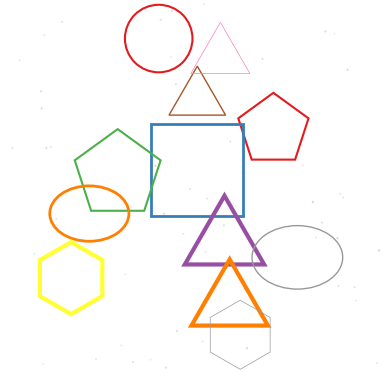[{"shape": "pentagon", "thickness": 1.5, "radius": 0.48, "center": [0.71, 0.663]}, {"shape": "circle", "thickness": 1.5, "radius": 0.44, "center": [0.412, 0.9]}, {"shape": "square", "thickness": 2, "radius": 0.6, "center": [0.513, 0.559]}, {"shape": "pentagon", "thickness": 1.5, "radius": 0.59, "center": [0.306, 0.547]}, {"shape": "triangle", "thickness": 3, "radius": 0.6, "center": [0.583, 0.373]}, {"shape": "oval", "thickness": 2, "radius": 0.51, "center": [0.232, 0.445]}, {"shape": "triangle", "thickness": 3, "radius": 0.57, "center": [0.597, 0.212]}, {"shape": "hexagon", "thickness": 3, "radius": 0.47, "center": [0.185, 0.278]}, {"shape": "triangle", "thickness": 1, "radius": 0.42, "center": [0.512, 0.743]}, {"shape": "triangle", "thickness": 0.5, "radius": 0.44, "center": [0.572, 0.853]}, {"shape": "oval", "thickness": 1, "radius": 0.59, "center": [0.772, 0.332]}, {"shape": "hexagon", "thickness": 0.5, "radius": 0.45, "center": [0.624, 0.131]}]